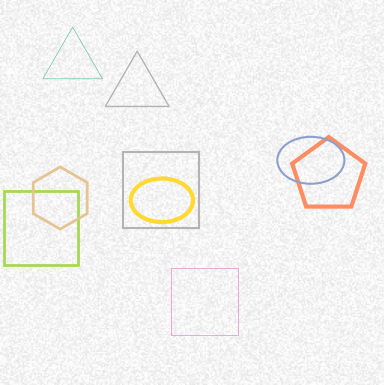[{"shape": "triangle", "thickness": 0.5, "radius": 0.45, "center": [0.189, 0.84]}, {"shape": "pentagon", "thickness": 3, "radius": 0.5, "center": [0.854, 0.544]}, {"shape": "oval", "thickness": 1.5, "radius": 0.44, "center": [0.807, 0.584]}, {"shape": "square", "thickness": 0.5, "radius": 0.44, "center": [0.532, 0.216]}, {"shape": "square", "thickness": 2, "radius": 0.48, "center": [0.106, 0.407]}, {"shape": "oval", "thickness": 3, "radius": 0.4, "center": [0.421, 0.48]}, {"shape": "hexagon", "thickness": 2, "radius": 0.4, "center": [0.156, 0.486]}, {"shape": "square", "thickness": 1.5, "radius": 0.5, "center": [0.419, 0.507]}, {"shape": "triangle", "thickness": 1, "radius": 0.48, "center": [0.356, 0.771]}]